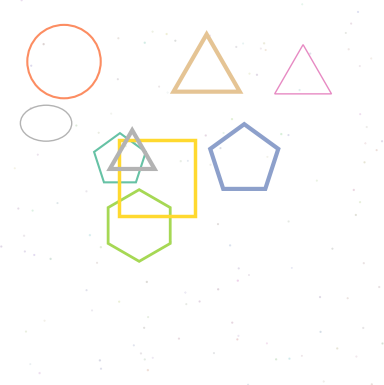[{"shape": "pentagon", "thickness": 1.5, "radius": 0.35, "center": [0.312, 0.584]}, {"shape": "circle", "thickness": 1.5, "radius": 0.48, "center": [0.166, 0.84]}, {"shape": "pentagon", "thickness": 3, "radius": 0.46, "center": [0.634, 0.585]}, {"shape": "triangle", "thickness": 1, "radius": 0.43, "center": [0.787, 0.799]}, {"shape": "hexagon", "thickness": 2, "radius": 0.47, "center": [0.361, 0.414]}, {"shape": "square", "thickness": 2.5, "radius": 0.49, "center": [0.408, 0.538]}, {"shape": "triangle", "thickness": 3, "radius": 0.5, "center": [0.537, 0.812]}, {"shape": "oval", "thickness": 1, "radius": 0.33, "center": [0.12, 0.68]}, {"shape": "triangle", "thickness": 3, "radius": 0.34, "center": [0.343, 0.595]}]